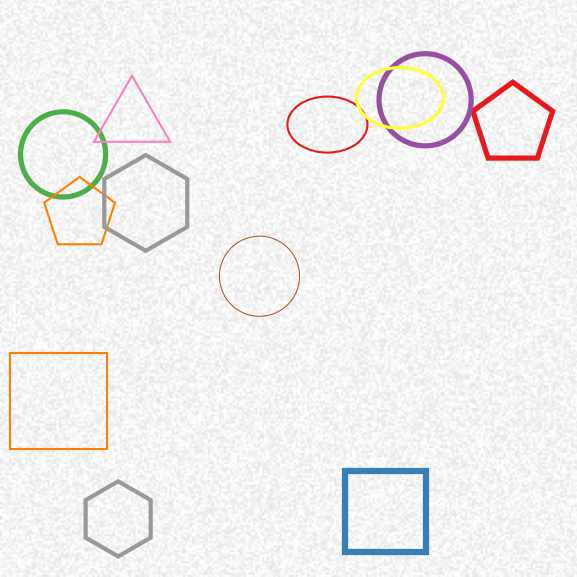[{"shape": "pentagon", "thickness": 2.5, "radius": 0.36, "center": [0.888, 0.784]}, {"shape": "oval", "thickness": 1, "radius": 0.35, "center": [0.567, 0.783]}, {"shape": "square", "thickness": 3, "radius": 0.35, "center": [0.667, 0.113]}, {"shape": "circle", "thickness": 2.5, "radius": 0.37, "center": [0.109, 0.732]}, {"shape": "circle", "thickness": 2.5, "radius": 0.4, "center": [0.736, 0.826]}, {"shape": "pentagon", "thickness": 1, "radius": 0.32, "center": [0.138, 0.628]}, {"shape": "square", "thickness": 1, "radius": 0.42, "center": [0.101, 0.304]}, {"shape": "oval", "thickness": 1.5, "radius": 0.38, "center": [0.693, 0.83]}, {"shape": "circle", "thickness": 0.5, "radius": 0.35, "center": [0.449, 0.521]}, {"shape": "triangle", "thickness": 1, "radius": 0.38, "center": [0.229, 0.792]}, {"shape": "hexagon", "thickness": 2, "radius": 0.33, "center": [0.205, 0.101]}, {"shape": "hexagon", "thickness": 2, "radius": 0.41, "center": [0.252, 0.648]}]